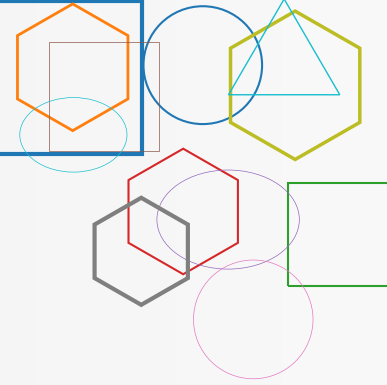[{"shape": "circle", "thickness": 1.5, "radius": 0.77, "center": [0.523, 0.831]}, {"shape": "square", "thickness": 3, "radius": 0.99, "center": [0.168, 0.8]}, {"shape": "hexagon", "thickness": 2, "radius": 0.82, "center": [0.188, 0.825]}, {"shape": "square", "thickness": 1.5, "radius": 0.67, "center": [0.876, 0.391]}, {"shape": "hexagon", "thickness": 1.5, "radius": 0.82, "center": [0.473, 0.451]}, {"shape": "oval", "thickness": 0.5, "radius": 0.92, "center": [0.589, 0.43]}, {"shape": "square", "thickness": 0.5, "radius": 0.71, "center": [0.268, 0.75]}, {"shape": "circle", "thickness": 0.5, "radius": 0.77, "center": [0.654, 0.17]}, {"shape": "hexagon", "thickness": 3, "radius": 0.7, "center": [0.364, 0.347]}, {"shape": "hexagon", "thickness": 2.5, "radius": 0.96, "center": [0.762, 0.778]}, {"shape": "triangle", "thickness": 1, "radius": 0.83, "center": [0.733, 0.837]}, {"shape": "oval", "thickness": 0.5, "radius": 0.69, "center": [0.189, 0.65]}]